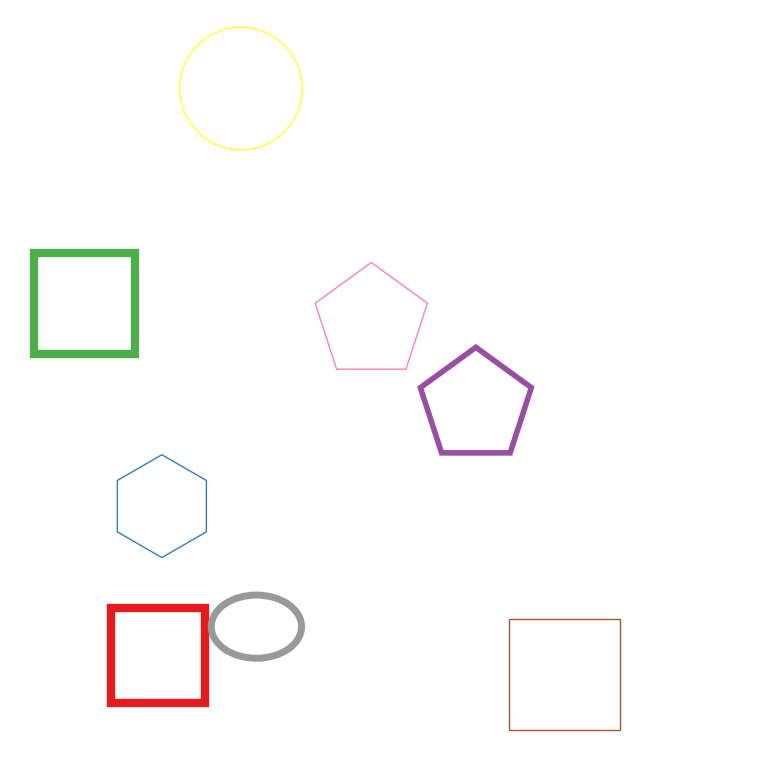[{"shape": "square", "thickness": 3, "radius": 0.31, "center": [0.205, 0.149]}, {"shape": "hexagon", "thickness": 0.5, "radius": 0.33, "center": [0.21, 0.343]}, {"shape": "square", "thickness": 3, "radius": 0.33, "center": [0.11, 0.605]}, {"shape": "pentagon", "thickness": 2, "radius": 0.38, "center": [0.618, 0.473]}, {"shape": "circle", "thickness": 0.5, "radius": 0.4, "center": [0.313, 0.885]}, {"shape": "square", "thickness": 0.5, "radius": 0.36, "center": [0.734, 0.124]}, {"shape": "pentagon", "thickness": 0.5, "radius": 0.38, "center": [0.482, 0.583]}, {"shape": "oval", "thickness": 2.5, "radius": 0.29, "center": [0.333, 0.186]}]